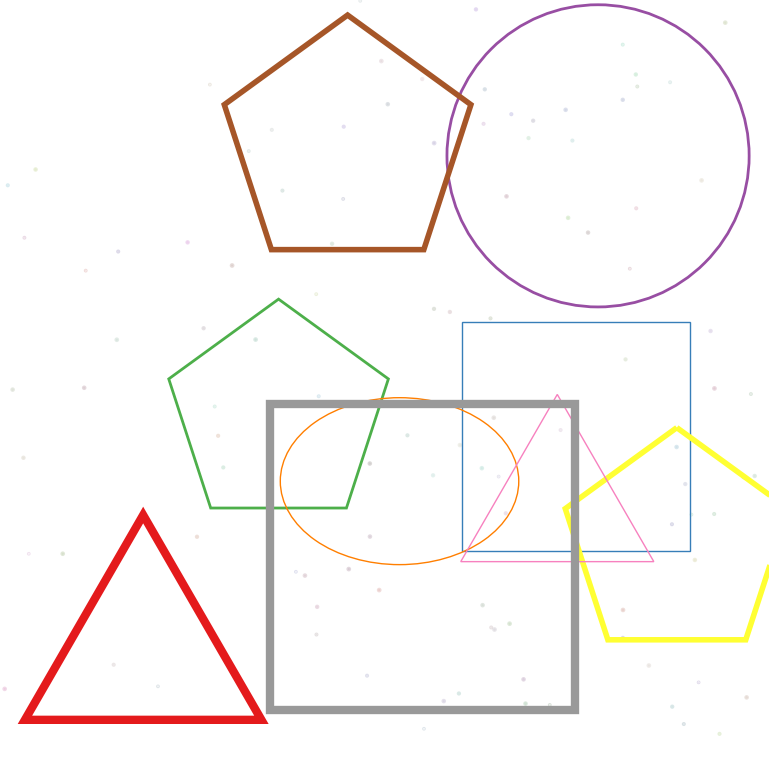[{"shape": "triangle", "thickness": 3, "radius": 0.89, "center": [0.186, 0.154]}, {"shape": "square", "thickness": 0.5, "radius": 0.74, "center": [0.748, 0.433]}, {"shape": "pentagon", "thickness": 1, "radius": 0.75, "center": [0.362, 0.462]}, {"shape": "circle", "thickness": 1, "radius": 0.98, "center": [0.777, 0.798]}, {"shape": "oval", "thickness": 0.5, "radius": 0.77, "center": [0.519, 0.375]}, {"shape": "pentagon", "thickness": 2, "radius": 0.76, "center": [0.879, 0.292]}, {"shape": "pentagon", "thickness": 2, "radius": 0.84, "center": [0.451, 0.812]}, {"shape": "triangle", "thickness": 0.5, "radius": 0.72, "center": [0.724, 0.343]}, {"shape": "square", "thickness": 3, "radius": 0.99, "center": [0.549, 0.277]}]